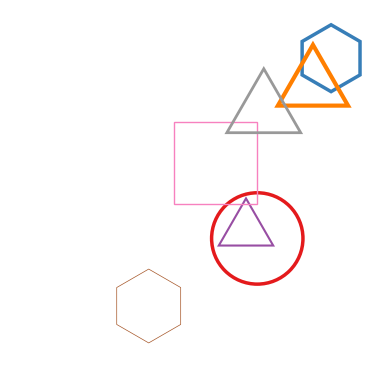[{"shape": "circle", "thickness": 2.5, "radius": 0.59, "center": [0.668, 0.381]}, {"shape": "hexagon", "thickness": 2.5, "radius": 0.43, "center": [0.86, 0.849]}, {"shape": "triangle", "thickness": 1.5, "radius": 0.41, "center": [0.639, 0.403]}, {"shape": "triangle", "thickness": 3, "radius": 0.53, "center": [0.813, 0.778]}, {"shape": "hexagon", "thickness": 0.5, "radius": 0.48, "center": [0.386, 0.205]}, {"shape": "square", "thickness": 1, "radius": 0.53, "center": [0.56, 0.578]}, {"shape": "triangle", "thickness": 2, "radius": 0.55, "center": [0.685, 0.711]}]